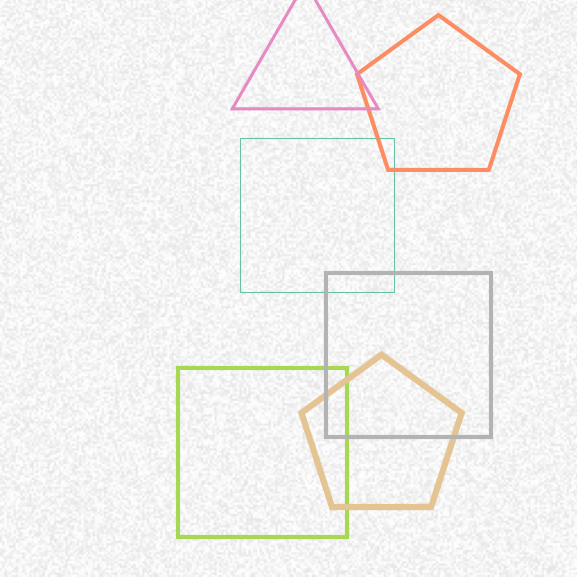[{"shape": "square", "thickness": 0.5, "radius": 0.67, "center": [0.549, 0.627]}, {"shape": "pentagon", "thickness": 2, "radius": 0.74, "center": [0.759, 0.825]}, {"shape": "triangle", "thickness": 1.5, "radius": 0.73, "center": [0.529, 0.884]}, {"shape": "square", "thickness": 2, "radius": 0.73, "center": [0.454, 0.215]}, {"shape": "pentagon", "thickness": 3, "radius": 0.73, "center": [0.661, 0.239]}, {"shape": "square", "thickness": 2, "radius": 0.71, "center": [0.708, 0.384]}]